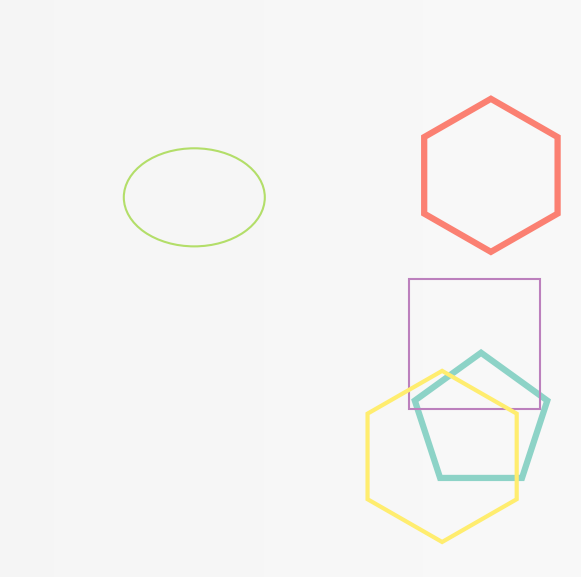[{"shape": "pentagon", "thickness": 3, "radius": 0.6, "center": [0.828, 0.268]}, {"shape": "hexagon", "thickness": 3, "radius": 0.66, "center": [0.845, 0.696]}, {"shape": "oval", "thickness": 1, "radius": 0.61, "center": [0.334, 0.657]}, {"shape": "square", "thickness": 1, "radius": 0.56, "center": [0.817, 0.404]}, {"shape": "hexagon", "thickness": 2, "radius": 0.74, "center": [0.761, 0.209]}]